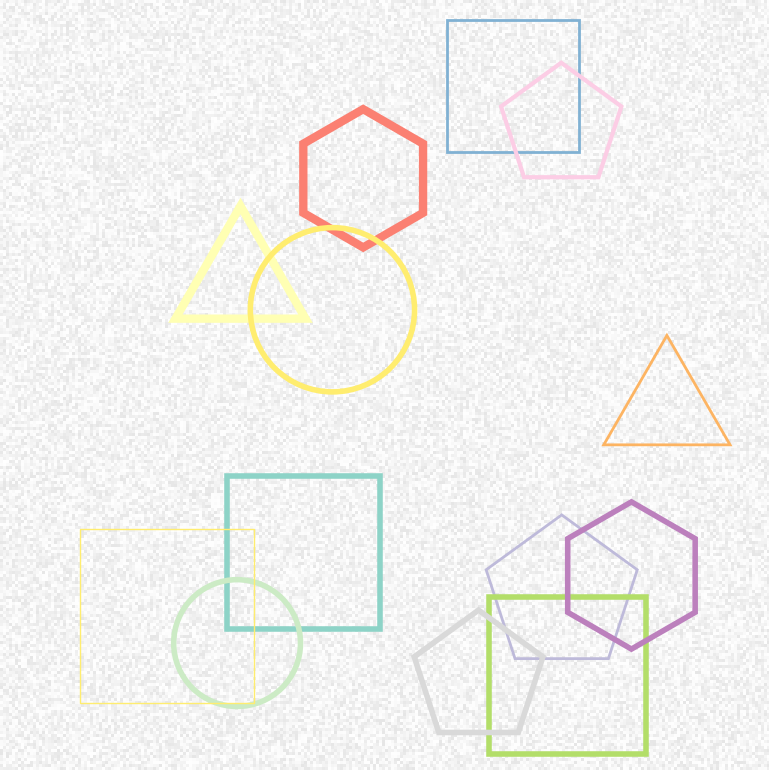[{"shape": "square", "thickness": 2, "radius": 0.5, "center": [0.394, 0.282]}, {"shape": "triangle", "thickness": 3, "radius": 0.49, "center": [0.312, 0.635]}, {"shape": "pentagon", "thickness": 1, "radius": 0.52, "center": [0.729, 0.228]}, {"shape": "hexagon", "thickness": 3, "radius": 0.45, "center": [0.472, 0.768]}, {"shape": "square", "thickness": 1, "radius": 0.43, "center": [0.666, 0.888]}, {"shape": "triangle", "thickness": 1, "radius": 0.47, "center": [0.866, 0.47]}, {"shape": "square", "thickness": 2, "radius": 0.51, "center": [0.737, 0.123]}, {"shape": "pentagon", "thickness": 1.5, "radius": 0.41, "center": [0.729, 0.836]}, {"shape": "pentagon", "thickness": 2, "radius": 0.44, "center": [0.621, 0.12]}, {"shape": "hexagon", "thickness": 2, "radius": 0.48, "center": [0.82, 0.253]}, {"shape": "circle", "thickness": 2, "radius": 0.41, "center": [0.308, 0.165]}, {"shape": "circle", "thickness": 2, "radius": 0.53, "center": [0.432, 0.598]}, {"shape": "square", "thickness": 0.5, "radius": 0.56, "center": [0.216, 0.2]}]